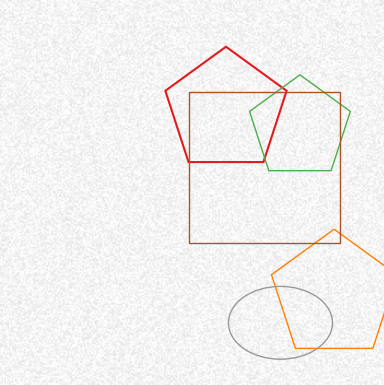[{"shape": "pentagon", "thickness": 1.5, "radius": 0.83, "center": [0.587, 0.713]}, {"shape": "pentagon", "thickness": 1, "radius": 0.69, "center": [0.779, 0.668]}, {"shape": "pentagon", "thickness": 1, "radius": 0.86, "center": [0.868, 0.234]}, {"shape": "square", "thickness": 1, "radius": 0.98, "center": [0.686, 0.564]}, {"shape": "oval", "thickness": 1, "radius": 0.68, "center": [0.729, 0.162]}]